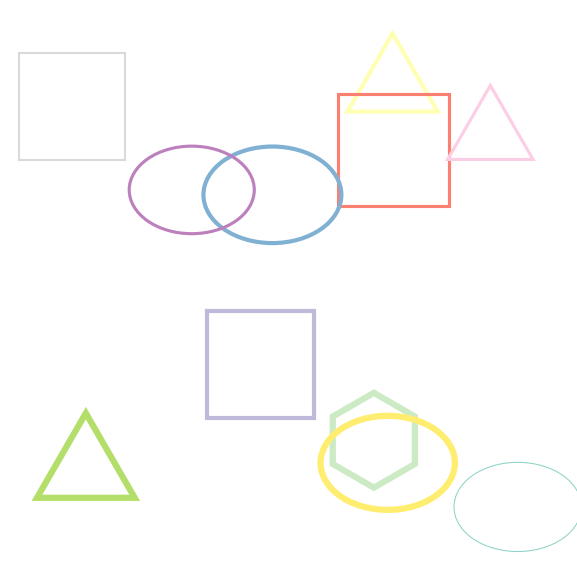[{"shape": "oval", "thickness": 0.5, "radius": 0.55, "center": [0.896, 0.121]}, {"shape": "triangle", "thickness": 2, "radius": 0.45, "center": [0.68, 0.851]}, {"shape": "square", "thickness": 2, "radius": 0.46, "center": [0.45, 0.368]}, {"shape": "square", "thickness": 1.5, "radius": 0.48, "center": [0.681, 0.739]}, {"shape": "oval", "thickness": 2, "radius": 0.6, "center": [0.472, 0.662]}, {"shape": "triangle", "thickness": 3, "radius": 0.49, "center": [0.149, 0.186]}, {"shape": "triangle", "thickness": 1.5, "radius": 0.43, "center": [0.849, 0.766]}, {"shape": "square", "thickness": 1, "radius": 0.46, "center": [0.125, 0.815]}, {"shape": "oval", "thickness": 1.5, "radius": 0.54, "center": [0.332, 0.67]}, {"shape": "hexagon", "thickness": 3, "radius": 0.41, "center": [0.647, 0.237]}, {"shape": "oval", "thickness": 3, "radius": 0.58, "center": [0.671, 0.198]}]